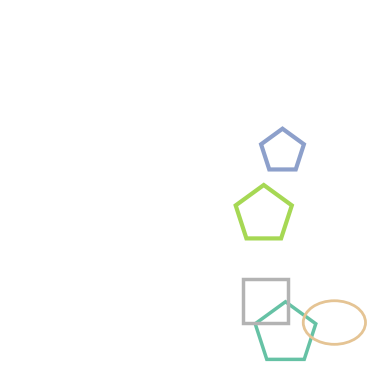[{"shape": "pentagon", "thickness": 2.5, "radius": 0.41, "center": [0.742, 0.133]}, {"shape": "pentagon", "thickness": 3, "radius": 0.29, "center": [0.734, 0.607]}, {"shape": "pentagon", "thickness": 3, "radius": 0.38, "center": [0.685, 0.443]}, {"shape": "oval", "thickness": 2, "radius": 0.4, "center": [0.869, 0.162]}, {"shape": "square", "thickness": 2.5, "radius": 0.29, "center": [0.69, 0.218]}]